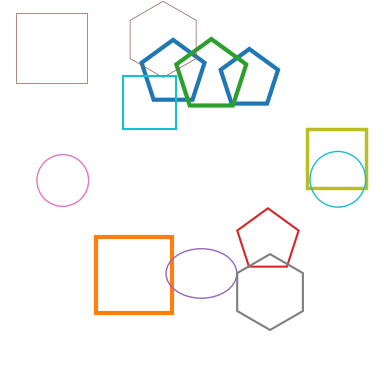[{"shape": "pentagon", "thickness": 3, "radius": 0.43, "center": [0.45, 0.81]}, {"shape": "pentagon", "thickness": 3, "radius": 0.39, "center": [0.648, 0.794]}, {"shape": "square", "thickness": 3, "radius": 0.49, "center": [0.349, 0.285]}, {"shape": "pentagon", "thickness": 3, "radius": 0.48, "center": [0.549, 0.803]}, {"shape": "pentagon", "thickness": 1.5, "radius": 0.42, "center": [0.696, 0.375]}, {"shape": "oval", "thickness": 1, "radius": 0.46, "center": [0.523, 0.29]}, {"shape": "hexagon", "thickness": 0.5, "radius": 0.5, "center": [0.424, 0.898]}, {"shape": "square", "thickness": 0.5, "radius": 0.46, "center": [0.134, 0.875]}, {"shape": "circle", "thickness": 1, "radius": 0.34, "center": [0.163, 0.531]}, {"shape": "hexagon", "thickness": 1.5, "radius": 0.49, "center": [0.701, 0.241]}, {"shape": "square", "thickness": 2.5, "radius": 0.38, "center": [0.874, 0.589]}, {"shape": "circle", "thickness": 1, "radius": 0.36, "center": [0.878, 0.534]}, {"shape": "square", "thickness": 1.5, "radius": 0.34, "center": [0.388, 0.735]}]